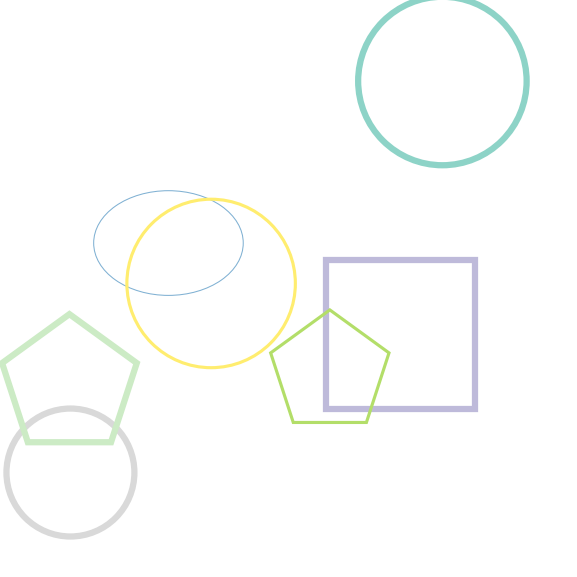[{"shape": "circle", "thickness": 3, "radius": 0.73, "center": [0.766, 0.859]}, {"shape": "square", "thickness": 3, "radius": 0.65, "center": [0.693, 0.42]}, {"shape": "oval", "thickness": 0.5, "radius": 0.65, "center": [0.292, 0.578]}, {"shape": "pentagon", "thickness": 1.5, "radius": 0.54, "center": [0.571, 0.355]}, {"shape": "circle", "thickness": 3, "radius": 0.55, "center": [0.122, 0.181]}, {"shape": "pentagon", "thickness": 3, "radius": 0.61, "center": [0.12, 0.333]}, {"shape": "circle", "thickness": 1.5, "radius": 0.73, "center": [0.366, 0.508]}]